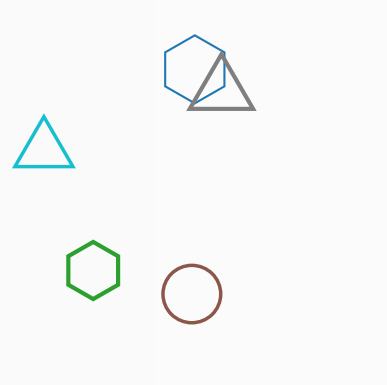[{"shape": "hexagon", "thickness": 1.5, "radius": 0.44, "center": [0.503, 0.82]}, {"shape": "hexagon", "thickness": 3, "radius": 0.37, "center": [0.241, 0.297]}, {"shape": "circle", "thickness": 2.5, "radius": 0.37, "center": [0.495, 0.236]}, {"shape": "triangle", "thickness": 3, "radius": 0.47, "center": [0.571, 0.764]}, {"shape": "triangle", "thickness": 2.5, "radius": 0.43, "center": [0.113, 0.61]}]